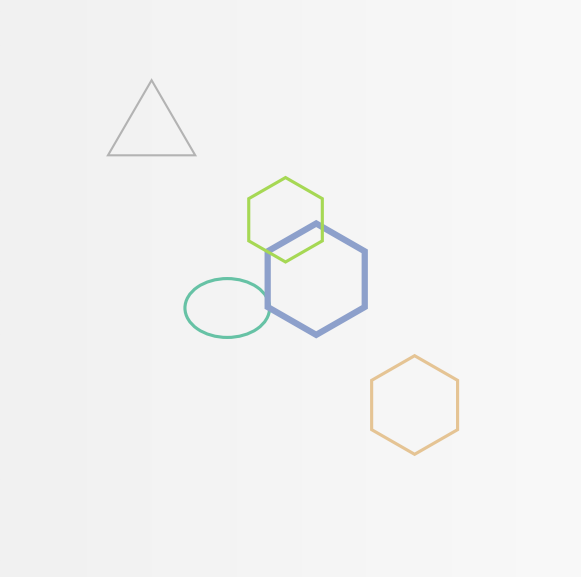[{"shape": "oval", "thickness": 1.5, "radius": 0.36, "center": [0.391, 0.466]}, {"shape": "hexagon", "thickness": 3, "radius": 0.48, "center": [0.544, 0.516]}, {"shape": "hexagon", "thickness": 1.5, "radius": 0.37, "center": [0.491, 0.619]}, {"shape": "hexagon", "thickness": 1.5, "radius": 0.43, "center": [0.713, 0.298]}, {"shape": "triangle", "thickness": 1, "radius": 0.43, "center": [0.261, 0.774]}]